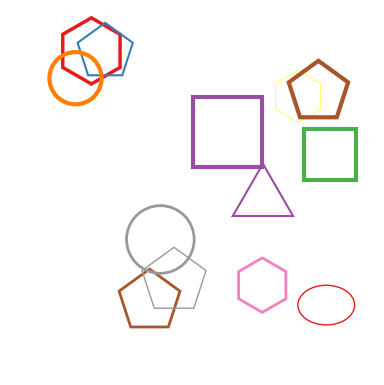[{"shape": "hexagon", "thickness": 2.5, "radius": 0.43, "center": [0.237, 0.868]}, {"shape": "oval", "thickness": 1, "radius": 0.37, "center": [0.847, 0.208]}, {"shape": "pentagon", "thickness": 1.5, "radius": 0.38, "center": [0.273, 0.865]}, {"shape": "square", "thickness": 3, "radius": 0.33, "center": [0.857, 0.598]}, {"shape": "triangle", "thickness": 1.5, "radius": 0.45, "center": [0.683, 0.484]}, {"shape": "square", "thickness": 3, "radius": 0.45, "center": [0.59, 0.657]}, {"shape": "circle", "thickness": 3, "radius": 0.34, "center": [0.196, 0.797]}, {"shape": "hexagon", "thickness": 0.5, "radius": 0.34, "center": [0.774, 0.75]}, {"shape": "pentagon", "thickness": 3, "radius": 0.41, "center": [0.827, 0.761]}, {"shape": "pentagon", "thickness": 2, "radius": 0.42, "center": [0.388, 0.218]}, {"shape": "hexagon", "thickness": 2, "radius": 0.35, "center": [0.681, 0.259]}, {"shape": "pentagon", "thickness": 1, "radius": 0.44, "center": [0.452, 0.27]}, {"shape": "circle", "thickness": 2, "radius": 0.44, "center": [0.417, 0.378]}]